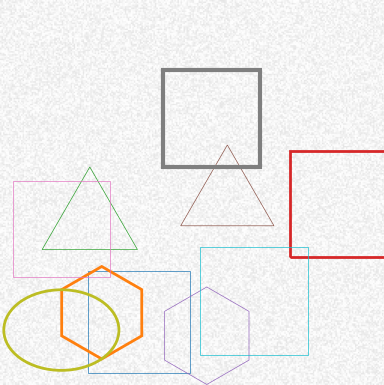[{"shape": "square", "thickness": 0.5, "radius": 0.66, "center": [0.36, 0.164]}, {"shape": "hexagon", "thickness": 2, "radius": 0.6, "center": [0.264, 0.188]}, {"shape": "triangle", "thickness": 0.5, "radius": 0.71, "center": [0.233, 0.423]}, {"shape": "square", "thickness": 2, "radius": 0.68, "center": [0.889, 0.47]}, {"shape": "hexagon", "thickness": 0.5, "radius": 0.63, "center": [0.537, 0.128]}, {"shape": "triangle", "thickness": 0.5, "radius": 0.7, "center": [0.59, 0.483]}, {"shape": "square", "thickness": 0.5, "radius": 0.63, "center": [0.16, 0.405]}, {"shape": "square", "thickness": 3, "radius": 0.63, "center": [0.549, 0.691]}, {"shape": "oval", "thickness": 2, "radius": 0.75, "center": [0.159, 0.143]}, {"shape": "square", "thickness": 0.5, "radius": 0.7, "center": [0.659, 0.217]}]